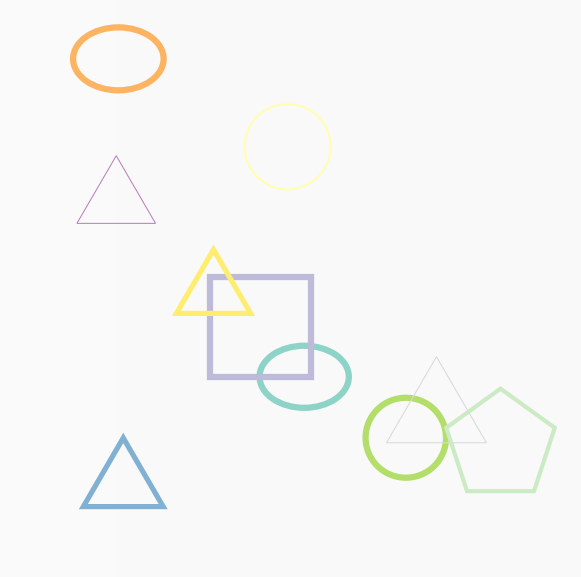[{"shape": "oval", "thickness": 3, "radius": 0.38, "center": [0.523, 0.347]}, {"shape": "circle", "thickness": 1, "radius": 0.37, "center": [0.495, 0.745]}, {"shape": "square", "thickness": 3, "radius": 0.43, "center": [0.448, 0.432]}, {"shape": "triangle", "thickness": 2.5, "radius": 0.4, "center": [0.212, 0.162]}, {"shape": "oval", "thickness": 3, "radius": 0.39, "center": [0.204, 0.897]}, {"shape": "circle", "thickness": 3, "radius": 0.35, "center": [0.698, 0.241]}, {"shape": "triangle", "thickness": 0.5, "radius": 0.5, "center": [0.751, 0.282]}, {"shape": "triangle", "thickness": 0.5, "radius": 0.39, "center": [0.2, 0.651]}, {"shape": "pentagon", "thickness": 2, "radius": 0.49, "center": [0.861, 0.228]}, {"shape": "triangle", "thickness": 2.5, "radius": 0.37, "center": [0.367, 0.493]}]